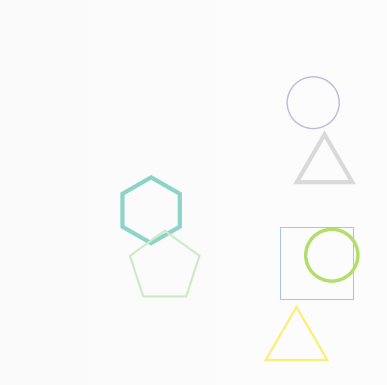[{"shape": "hexagon", "thickness": 3, "radius": 0.43, "center": [0.39, 0.454]}, {"shape": "circle", "thickness": 1, "radius": 0.34, "center": [0.808, 0.733]}, {"shape": "square", "thickness": 0.5, "radius": 0.47, "center": [0.817, 0.318]}, {"shape": "circle", "thickness": 2.5, "radius": 0.34, "center": [0.856, 0.337]}, {"shape": "triangle", "thickness": 3, "radius": 0.41, "center": [0.837, 0.568]}, {"shape": "pentagon", "thickness": 1.5, "radius": 0.47, "center": [0.425, 0.306]}, {"shape": "triangle", "thickness": 1.5, "radius": 0.46, "center": [0.765, 0.111]}]